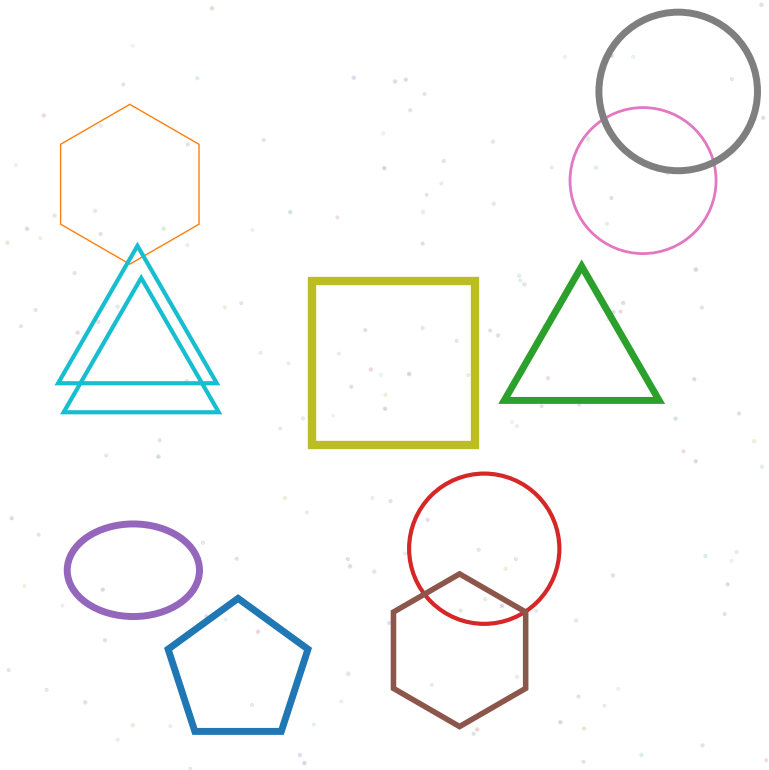[{"shape": "pentagon", "thickness": 2.5, "radius": 0.48, "center": [0.309, 0.127]}, {"shape": "hexagon", "thickness": 0.5, "radius": 0.52, "center": [0.169, 0.761]}, {"shape": "triangle", "thickness": 2.5, "radius": 0.58, "center": [0.755, 0.538]}, {"shape": "circle", "thickness": 1.5, "radius": 0.49, "center": [0.629, 0.287]}, {"shape": "oval", "thickness": 2.5, "radius": 0.43, "center": [0.173, 0.259]}, {"shape": "hexagon", "thickness": 2, "radius": 0.5, "center": [0.597, 0.156]}, {"shape": "circle", "thickness": 1, "radius": 0.47, "center": [0.835, 0.765]}, {"shape": "circle", "thickness": 2.5, "radius": 0.51, "center": [0.881, 0.881]}, {"shape": "square", "thickness": 3, "radius": 0.53, "center": [0.511, 0.529]}, {"shape": "triangle", "thickness": 1.5, "radius": 0.58, "center": [0.183, 0.523]}, {"shape": "triangle", "thickness": 1.5, "radius": 0.59, "center": [0.179, 0.562]}]